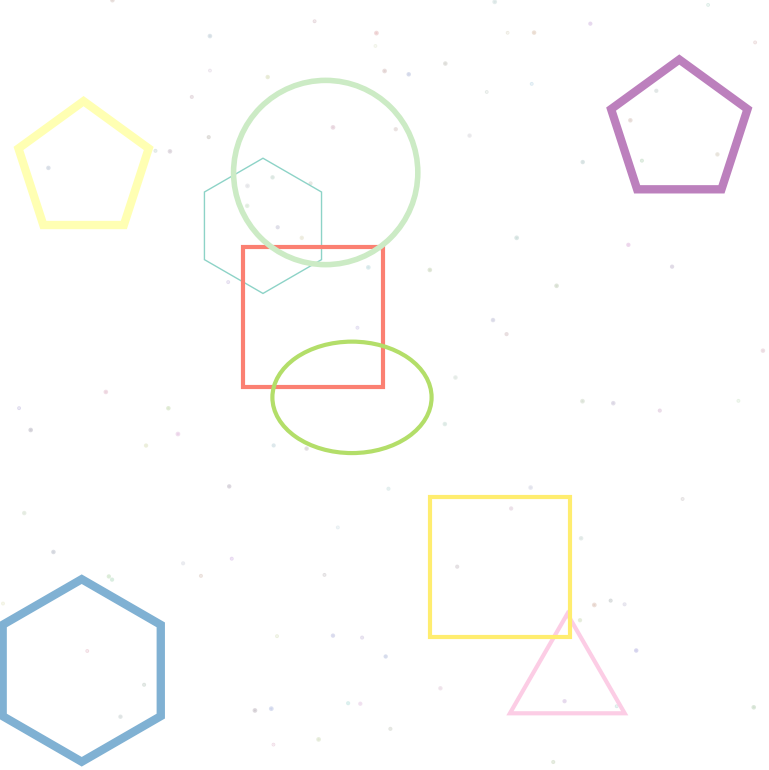[{"shape": "hexagon", "thickness": 0.5, "radius": 0.44, "center": [0.342, 0.707]}, {"shape": "pentagon", "thickness": 3, "radius": 0.44, "center": [0.109, 0.78]}, {"shape": "square", "thickness": 1.5, "radius": 0.45, "center": [0.406, 0.588]}, {"shape": "hexagon", "thickness": 3, "radius": 0.59, "center": [0.106, 0.129]}, {"shape": "oval", "thickness": 1.5, "radius": 0.52, "center": [0.457, 0.484]}, {"shape": "triangle", "thickness": 1.5, "radius": 0.43, "center": [0.737, 0.117]}, {"shape": "pentagon", "thickness": 3, "radius": 0.47, "center": [0.882, 0.83]}, {"shape": "circle", "thickness": 2, "radius": 0.6, "center": [0.423, 0.776]}, {"shape": "square", "thickness": 1.5, "radius": 0.46, "center": [0.649, 0.264]}]